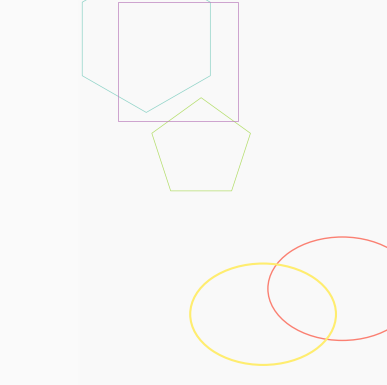[{"shape": "hexagon", "thickness": 0.5, "radius": 0.95, "center": [0.377, 0.899]}, {"shape": "oval", "thickness": 1, "radius": 0.96, "center": [0.883, 0.25]}, {"shape": "pentagon", "thickness": 0.5, "radius": 0.67, "center": [0.519, 0.612]}, {"shape": "square", "thickness": 0.5, "radius": 0.77, "center": [0.459, 0.841]}, {"shape": "oval", "thickness": 1.5, "radius": 0.94, "center": [0.679, 0.184]}]